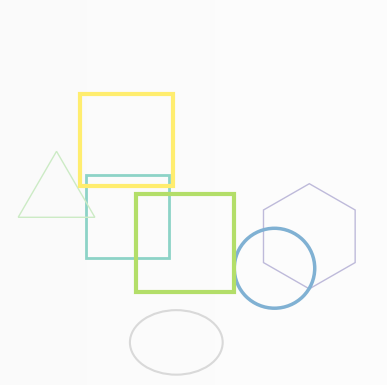[{"shape": "square", "thickness": 2, "radius": 0.54, "center": [0.33, 0.437]}, {"shape": "hexagon", "thickness": 1, "radius": 0.68, "center": [0.798, 0.386]}, {"shape": "circle", "thickness": 2.5, "radius": 0.52, "center": [0.708, 0.303]}, {"shape": "square", "thickness": 3, "radius": 0.64, "center": [0.477, 0.368]}, {"shape": "oval", "thickness": 1.5, "radius": 0.6, "center": [0.455, 0.111]}, {"shape": "triangle", "thickness": 1, "radius": 0.57, "center": [0.146, 0.493]}, {"shape": "square", "thickness": 3, "radius": 0.6, "center": [0.327, 0.636]}]